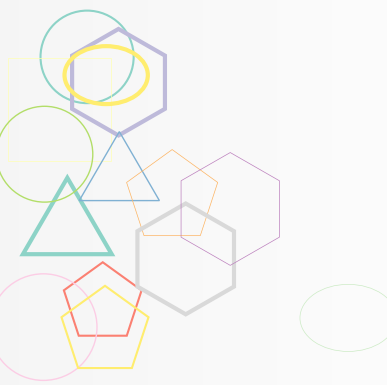[{"shape": "triangle", "thickness": 3, "radius": 0.66, "center": [0.174, 0.406]}, {"shape": "circle", "thickness": 1.5, "radius": 0.6, "center": [0.225, 0.852]}, {"shape": "square", "thickness": 0.5, "radius": 0.67, "center": [0.154, 0.715]}, {"shape": "hexagon", "thickness": 3, "radius": 0.69, "center": [0.306, 0.786]}, {"shape": "pentagon", "thickness": 1.5, "radius": 0.53, "center": [0.265, 0.213]}, {"shape": "triangle", "thickness": 1, "radius": 0.6, "center": [0.308, 0.539]}, {"shape": "pentagon", "thickness": 0.5, "radius": 0.62, "center": [0.444, 0.488]}, {"shape": "circle", "thickness": 1, "radius": 0.62, "center": [0.115, 0.599]}, {"shape": "circle", "thickness": 1, "radius": 0.69, "center": [0.112, 0.15]}, {"shape": "hexagon", "thickness": 3, "radius": 0.72, "center": [0.479, 0.328]}, {"shape": "hexagon", "thickness": 0.5, "radius": 0.73, "center": [0.594, 0.457]}, {"shape": "oval", "thickness": 0.5, "radius": 0.62, "center": [0.899, 0.174]}, {"shape": "oval", "thickness": 3, "radius": 0.54, "center": [0.274, 0.805]}, {"shape": "pentagon", "thickness": 1.5, "radius": 0.59, "center": [0.271, 0.14]}]